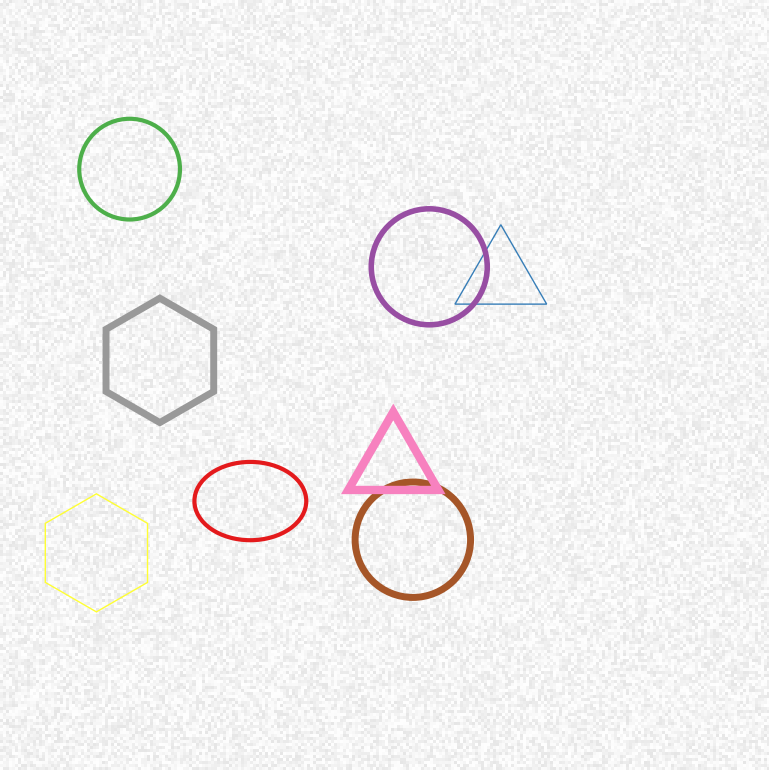[{"shape": "oval", "thickness": 1.5, "radius": 0.36, "center": [0.325, 0.349]}, {"shape": "triangle", "thickness": 0.5, "radius": 0.34, "center": [0.65, 0.639]}, {"shape": "circle", "thickness": 1.5, "radius": 0.33, "center": [0.168, 0.78]}, {"shape": "circle", "thickness": 2, "radius": 0.38, "center": [0.557, 0.654]}, {"shape": "hexagon", "thickness": 0.5, "radius": 0.38, "center": [0.125, 0.282]}, {"shape": "circle", "thickness": 2.5, "radius": 0.37, "center": [0.536, 0.299]}, {"shape": "triangle", "thickness": 3, "radius": 0.34, "center": [0.511, 0.397]}, {"shape": "hexagon", "thickness": 2.5, "radius": 0.4, "center": [0.208, 0.532]}]